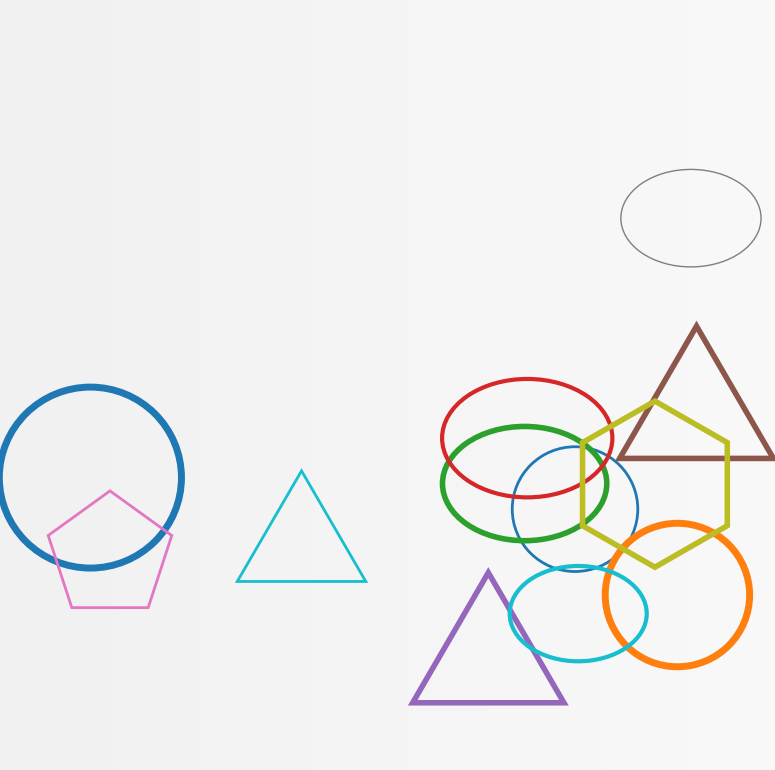[{"shape": "circle", "thickness": 2.5, "radius": 0.59, "center": [0.117, 0.38]}, {"shape": "circle", "thickness": 1, "radius": 0.41, "center": [0.742, 0.339]}, {"shape": "circle", "thickness": 2.5, "radius": 0.47, "center": [0.874, 0.227]}, {"shape": "oval", "thickness": 2, "radius": 0.53, "center": [0.677, 0.372]}, {"shape": "oval", "thickness": 1.5, "radius": 0.55, "center": [0.68, 0.431]}, {"shape": "triangle", "thickness": 2, "radius": 0.56, "center": [0.63, 0.144]}, {"shape": "triangle", "thickness": 2, "radius": 0.57, "center": [0.899, 0.462]}, {"shape": "pentagon", "thickness": 1, "radius": 0.42, "center": [0.142, 0.279]}, {"shape": "oval", "thickness": 0.5, "radius": 0.45, "center": [0.892, 0.717]}, {"shape": "hexagon", "thickness": 2, "radius": 0.54, "center": [0.845, 0.371]}, {"shape": "triangle", "thickness": 1, "radius": 0.48, "center": [0.389, 0.293]}, {"shape": "oval", "thickness": 1.5, "radius": 0.44, "center": [0.746, 0.203]}]